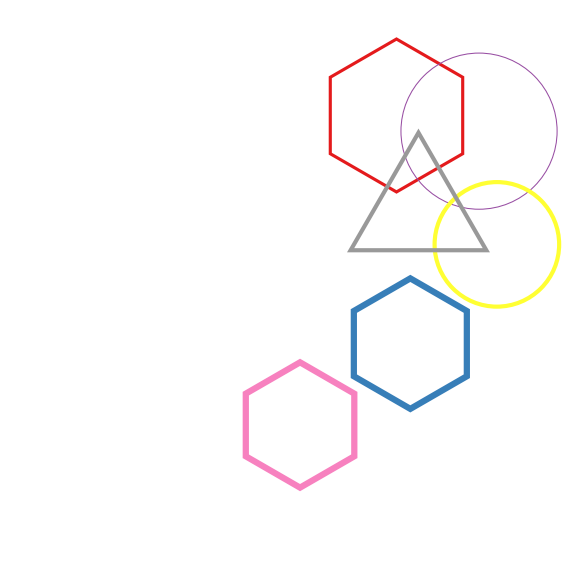[{"shape": "hexagon", "thickness": 1.5, "radius": 0.66, "center": [0.687, 0.799]}, {"shape": "hexagon", "thickness": 3, "radius": 0.56, "center": [0.711, 0.404]}, {"shape": "circle", "thickness": 0.5, "radius": 0.68, "center": [0.829, 0.772]}, {"shape": "circle", "thickness": 2, "radius": 0.54, "center": [0.86, 0.576]}, {"shape": "hexagon", "thickness": 3, "radius": 0.54, "center": [0.52, 0.263]}, {"shape": "triangle", "thickness": 2, "radius": 0.68, "center": [0.725, 0.634]}]